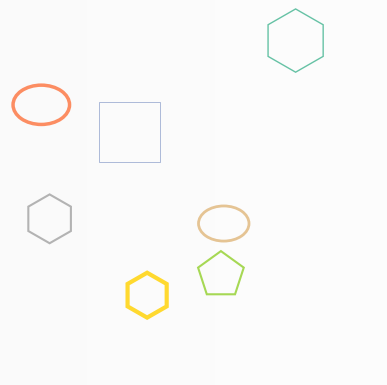[{"shape": "hexagon", "thickness": 1, "radius": 0.41, "center": [0.763, 0.895]}, {"shape": "oval", "thickness": 2.5, "radius": 0.36, "center": [0.107, 0.728]}, {"shape": "square", "thickness": 0.5, "radius": 0.39, "center": [0.334, 0.656]}, {"shape": "pentagon", "thickness": 1.5, "radius": 0.31, "center": [0.57, 0.286]}, {"shape": "hexagon", "thickness": 3, "radius": 0.29, "center": [0.38, 0.233]}, {"shape": "oval", "thickness": 2, "radius": 0.33, "center": [0.577, 0.419]}, {"shape": "hexagon", "thickness": 1.5, "radius": 0.32, "center": [0.128, 0.432]}]